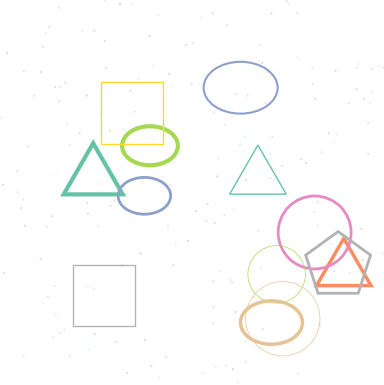[{"shape": "triangle", "thickness": 1, "radius": 0.42, "center": [0.67, 0.538]}, {"shape": "triangle", "thickness": 3, "radius": 0.44, "center": [0.242, 0.539]}, {"shape": "triangle", "thickness": 2.5, "radius": 0.41, "center": [0.893, 0.299]}, {"shape": "oval", "thickness": 1.5, "radius": 0.48, "center": [0.625, 0.772]}, {"shape": "oval", "thickness": 2, "radius": 0.34, "center": [0.375, 0.491]}, {"shape": "circle", "thickness": 2, "radius": 0.47, "center": [0.817, 0.396]}, {"shape": "circle", "thickness": 0.5, "radius": 0.37, "center": [0.719, 0.287]}, {"shape": "oval", "thickness": 3, "radius": 0.36, "center": [0.39, 0.621]}, {"shape": "square", "thickness": 1, "radius": 0.41, "center": [0.343, 0.707]}, {"shape": "oval", "thickness": 2.5, "radius": 0.4, "center": [0.705, 0.162]}, {"shape": "circle", "thickness": 0.5, "radius": 0.48, "center": [0.735, 0.172]}, {"shape": "pentagon", "thickness": 2, "radius": 0.44, "center": [0.878, 0.31]}, {"shape": "square", "thickness": 1, "radius": 0.4, "center": [0.271, 0.232]}]